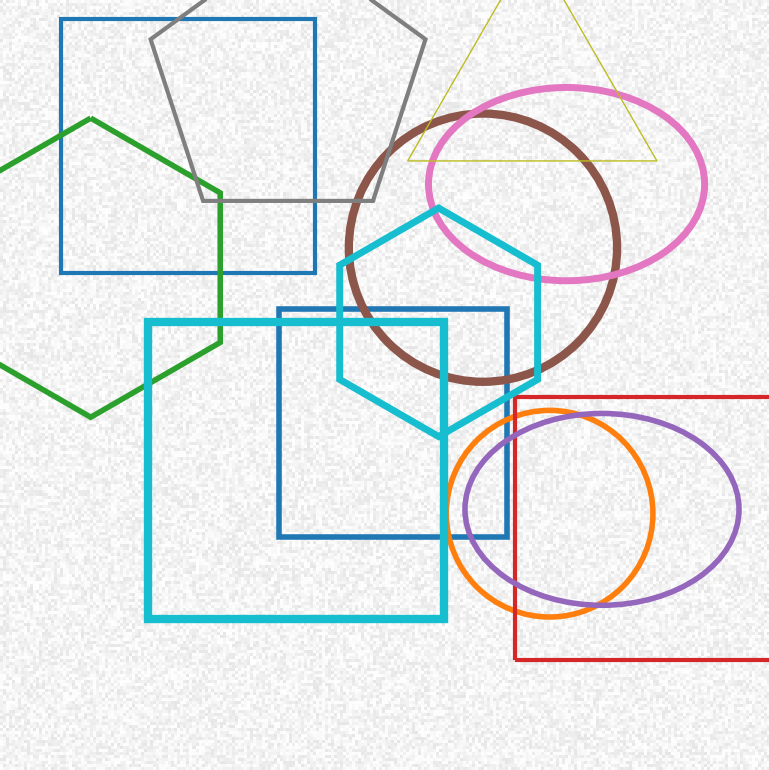[{"shape": "square", "thickness": 1.5, "radius": 0.83, "center": [0.244, 0.81]}, {"shape": "square", "thickness": 2, "radius": 0.74, "center": [0.511, 0.45]}, {"shape": "circle", "thickness": 2, "radius": 0.67, "center": [0.714, 0.333]}, {"shape": "hexagon", "thickness": 2, "radius": 0.97, "center": [0.118, 0.652]}, {"shape": "square", "thickness": 1.5, "radius": 0.85, "center": [0.839, 0.314]}, {"shape": "oval", "thickness": 2, "radius": 0.89, "center": [0.782, 0.338]}, {"shape": "circle", "thickness": 3, "radius": 0.87, "center": [0.627, 0.678]}, {"shape": "oval", "thickness": 2.5, "radius": 0.9, "center": [0.736, 0.761]}, {"shape": "pentagon", "thickness": 1.5, "radius": 0.94, "center": [0.374, 0.891]}, {"shape": "triangle", "thickness": 0.5, "radius": 0.93, "center": [0.691, 0.884]}, {"shape": "hexagon", "thickness": 2.5, "radius": 0.74, "center": [0.57, 0.581]}, {"shape": "square", "thickness": 3, "radius": 0.96, "center": [0.384, 0.389]}]